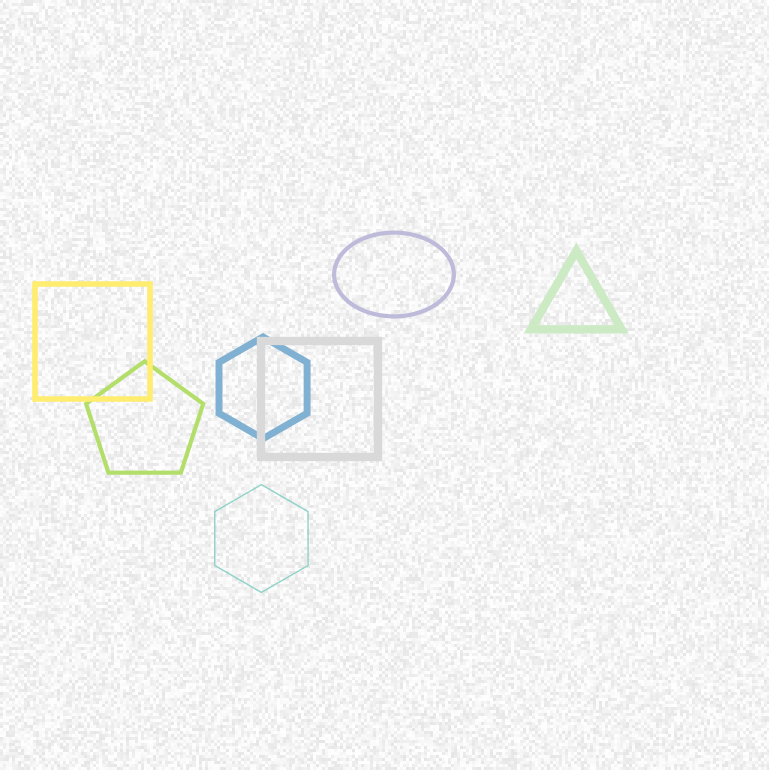[{"shape": "hexagon", "thickness": 0.5, "radius": 0.35, "center": [0.339, 0.301]}, {"shape": "oval", "thickness": 1.5, "radius": 0.39, "center": [0.512, 0.644]}, {"shape": "hexagon", "thickness": 2.5, "radius": 0.33, "center": [0.342, 0.496]}, {"shape": "pentagon", "thickness": 1.5, "radius": 0.4, "center": [0.188, 0.451]}, {"shape": "square", "thickness": 3, "radius": 0.38, "center": [0.415, 0.482]}, {"shape": "triangle", "thickness": 3, "radius": 0.34, "center": [0.748, 0.606]}, {"shape": "square", "thickness": 2, "radius": 0.37, "center": [0.12, 0.556]}]